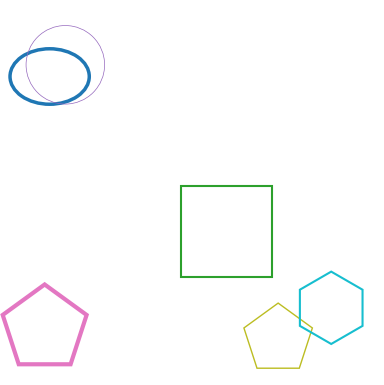[{"shape": "oval", "thickness": 2.5, "radius": 0.51, "center": [0.129, 0.801]}, {"shape": "square", "thickness": 1.5, "radius": 0.59, "center": [0.588, 0.398]}, {"shape": "circle", "thickness": 0.5, "radius": 0.51, "center": [0.17, 0.832]}, {"shape": "pentagon", "thickness": 3, "radius": 0.57, "center": [0.116, 0.147]}, {"shape": "pentagon", "thickness": 1, "radius": 0.47, "center": [0.722, 0.119]}, {"shape": "hexagon", "thickness": 1.5, "radius": 0.47, "center": [0.86, 0.201]}]